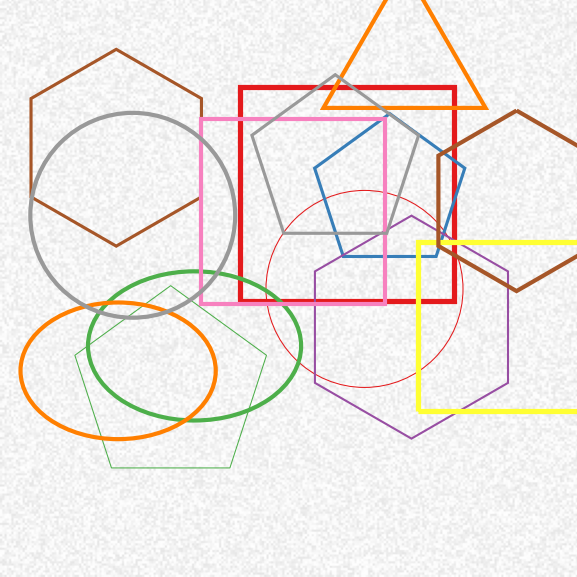[{"shape": "square", "thickness": 2.5, "radius": 0.93, "center": [0.601, 0.664]}, {"shape": "circle", "thickness": 0.5, "radius": 0.85, "center": [0.631, 0.499]}, {"shape": "pentagon", "thickness": 1.5, "radius": 0.68, "center": [0.675, 0.666]}, {"shape": "pentagon", "thickness": 0.5, "radius": 0.87, "center": [0.296, 0.33]}, {"shape": "oval", "thickness": 2, "radius": 0.92, "center": [0.337, 0.4]}, {"shape": "hexagon", "thickness": 1, "radius": 0.97, "center": [0.712, 0.433]}, {"shape": "triangle", "thickness": 2, "radius": 0.81, "center": [0.7, 0.893]}, {"shape": "oval", "thickness": 2, "radius": 0.85, "center": [0.205, 0.357]}, {"shape": "square", "thickness": 2.5, "radius": 0.73, "center": [0.87, 0.434]}, {"shape": "hexagon", "thickness": 2, "radius": 0.78, "center": [0.894, 0.651]}, {"shape": "hexagon", "thickness": 1.5, "radius": 0.85, "center": [0.201, 0.743]}, {"shape": "square", "thickness": 2, "radius": 0.8, "center": [0.508, 0.633]}, {"shape": "pentagon", "thickness": 1.5, "radius": 0.76, "center": [0.581, 0.718]}, {"shape": "circle", "thickness": 2, "radius": 0.89, "center": [0.23, 0.626]}]